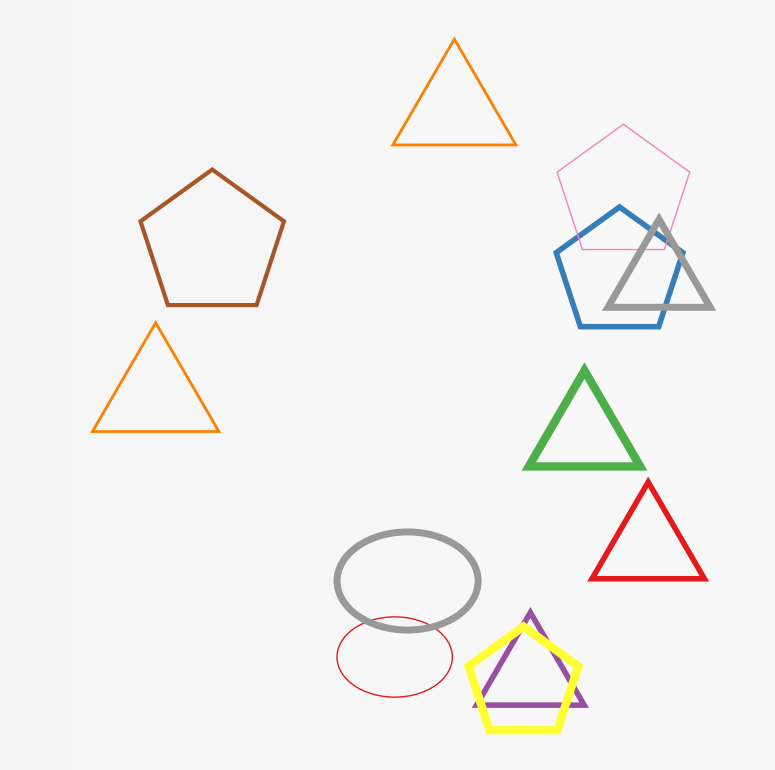[{"shape": "oval", "thickness": 0.5, "radius": 0.37, "center": [0.509, 0.147]}, {"shape": "triangle", "thickness": 2, "radius": 0.42, "center": [0.836, 0.29]}, {"shape": "pentagon", "thickness": 2, "radius": 0.43, "center": [0.799, 0.645]}, {"shape": "triangle", "thickness": 3, "radius": 0.42, "center": [0.754, 0.436]}, {"shape": "triangle", "thickness": 2, "radius": 0.4, "center": [0.684, 0.124]}, {"shape": "triangle", "thickness": 1, "radius": 0.46, "center": [0.586, 0.858]}, {"shape": "triangle", "thickness": 1, "radius": 0.47, "center": [0.201, 0.487]}, {"shape": "pentagon", "thickness": 3, "radius": 0.37, "center": [0.675, 0.112]}, {"shape": "pentagon", "thickness": 1.5, "radius": 0.49, "center": [0.274, 0.682]}, {"shape": "pentagon", "thickness": 0.5, "radius": 0.45, "center": [0.804, 0.749]}, {"shape": "oval", "thickness": 2.5, "radius": 0.46, "center": [0.526, 0.245]}, {"shape": "triangle", "thickness": 2.5, "radius": 0.38, "center": [0.85, 0.639]}]